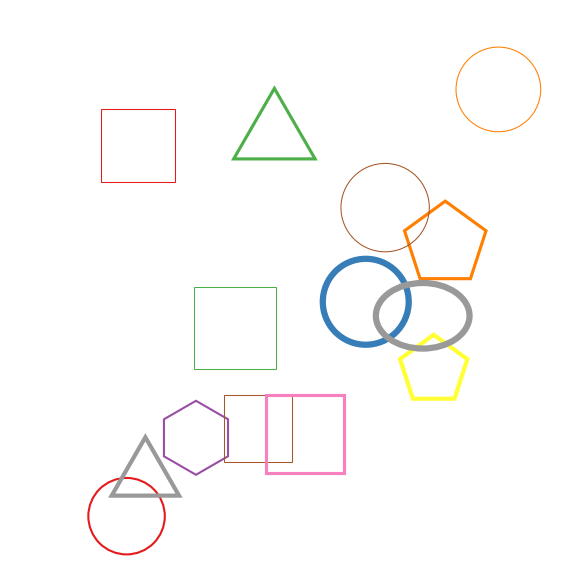[{"shape": "square", "thickness": 0.5, "radius": 0.32, "center": [0.239, 0.747]}, {"shape": "circle", "thickness": 1, "radius": 0.33, "center": [0.219, 0.105]}, {"shape": "circle", "thickness": 3, "radius": 0.37, "center": [0.633, 0.477]}, {"shape": "triangle", "thickness": 1.5, "radius": 0.41, "center": [0.475, 0.765]}, {"shape": "square", "thickness": 0.5, "radius": 0.36, "center": [0.407, 0.432]}, {"shape": "hexagon", "thickness": 1, "radius": 0.32, "center": [0.339, 0.241]}, {"shape": "circle", "thickness": 0.5, "radius": 0.37, "center": [0.863, 0.844]}, {"shape": "pentagon", "thickness": 1.5, "radius": 0.37, "center": [0.771, 0.577]}, {"shape": "pentagon", "thickness": 2, "radius": 0.31, "center": [0.751, 0.358]}, {"shape": "square", "thickness": 0.5, "radius": 0.29, "center": [0.447, 0.257]}, {"shape": "circle", "thickness": 0.5, "radius": 0.38, "center": [0.667, 0.64]}, {"shape": "square", "thickness": 1.5, "radius": 0.34, "center": [0.528, 0.247]}, {"shape": "triangle", "thickness": 2, "radius": 0.34, "center": [0.252, 0.175]}, {"shape": "oval", "thickness": 3, "radius": 0.41, "center": [0.732, 0.452]}]